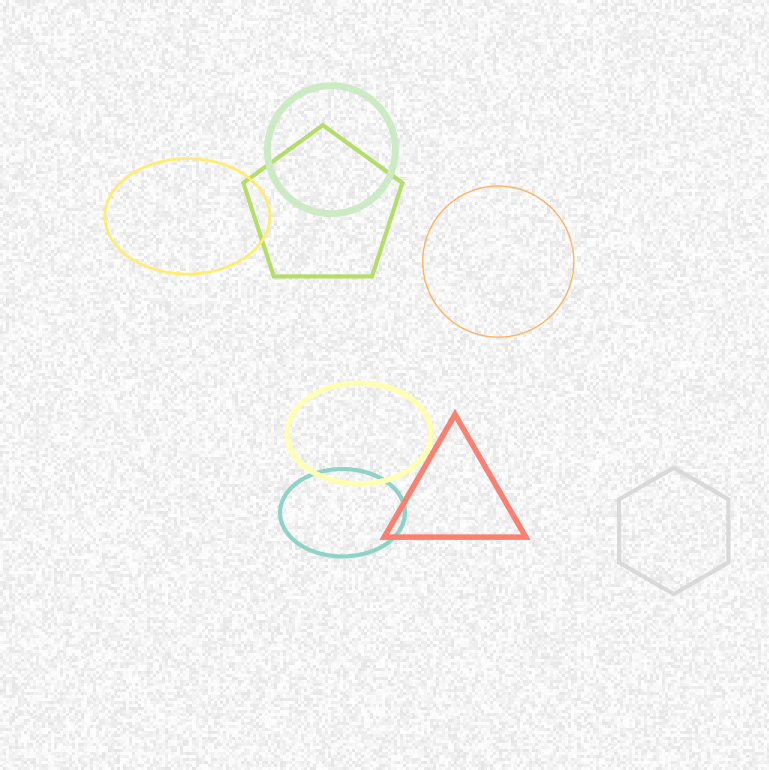[{"shape": "oval", "thickness": 1.5, "radius": 0.41, "center": [0.445, 0.334]}, {"shape": "oval", "thickness": 2, "radius": 0.47, "center": [0.466, 0.437]}, {"shape": "triangle", "thickness": 2, "radius": 0.53, "center": [0.591, 0.356]}, {"shape": "circle", "thickness": 0.5, "radius": 0.49, "center": [0.647, 0.66]}, {"shape": "pentagon", "thickness": 1.5, "radius": 0.54, "center": [0.419, 0.729]}, {"shape": "hexagon", "thickness": 1.5, "radius": 0.41, "center": [0.875, 0.31]}, {"shape": "circle", "thickness": 2.5, "radius": 0.42, "center": [0.43, 0.806]}, {"shape": "oval", "thickness": 1, "radius": 0.54, "center": [0.243, 0.719]}]